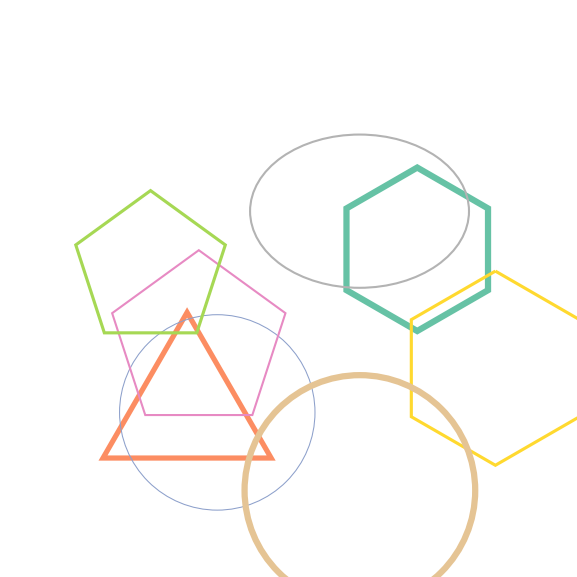[{"shape": "hexagon", "thickness": 3, "radius": 0.71, "center": [0.723, 0.567]}, {"shape": "triangle", "thickness": 2.5, "radius": 0.84, "center": [0.324, 0.29]}, {"shape": "circle", "thickness": 0.5, "radius": 0.85, "center": [0.376, 0.285]}, {"shape": "pentagon", "thickness": 1, "radius": 0.79, "center": [0.344, 0.408]}, {"shape": "pentagon", "thickness": 1.5, "radius": 0.68, "center": [0.261, 0.533]}, {"shape": "hexagon", "thickness": 1.5, "radius": 0.84, "center": [0.858, 0.362]}, {"shape": "circle", "thickness": 3, "radius": 1.0, "center": [0.623, 0.15]}, {"shape": "oval", "thickness": 1, "radius": 0.95, "center": [0.623, 0.633]}]